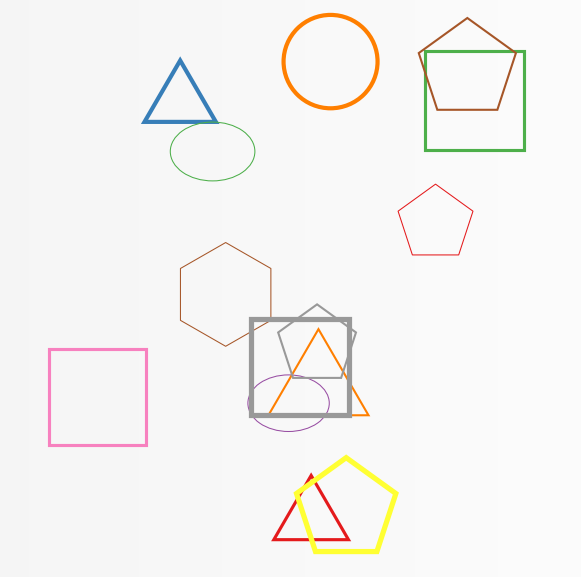[{"shape": "pentagon", "thickness": 0.5, "radius": 0.34, "center": [0.749, 0.613]}, {"shape": "triangle", "thickness": 1.5, "radius": 0.37, "center": [0.535, 0.102]}, {"shape": "triangle", "thickness": 2, "radius": 0.35, "center": [0.31, 0.824]}, {"shape": "oval", "thickness": 0.5, "radius": 0.36, "center": [0.366, 0.737]}, {"shape": "square", "thickness": 1.5, "radius": 0.43, "center": [0.817, 0.825]}, {"shape": "oval", "thickness": 0.5, "radius": 0.35, "center": [0.496, 0.301]}, {"shape": "triangle", "thickness": 1, "radius": 0.5, "center": [0.548, 0.33]}, {"shape": "circle", "thickness": 2, "radius": 0.4, "center": [0.569, 0.892]}, {"shape": "pentagon", "thickness": 2.5, "radius": 0.45, "center": [0.596, 0.117]}, {"shape": "pentagon", "thickness": 1, "radius": 0.44, "center": [0.804, 0.88]}, {"shape": "hexagon", "thickness": 0.5, "radius": 0.45, "center": [0.388, 0.489]}, {"shape": "square", "thickness": 1.5, "radius": 0.42, "center": [0.167, 0.311]}, {"shape": "square", "thickness": 2.5, "radius": 0.42, "center": [0.516, 0.363]}, {"shape": "pentagon", "thickness": 1, "radius": 0.35, "center": [0.546, 0.402]}]